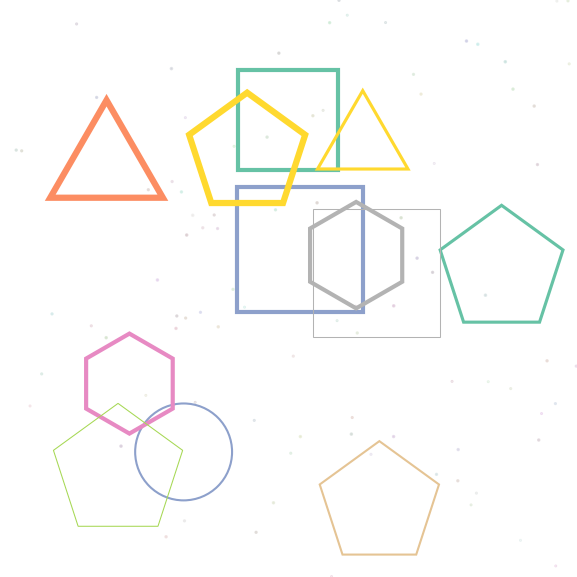[{"shape": "pentagon", "thickness": 1.5, "radius": 0.56, "center": [0.869, 0.532]}, {"shape": "square", "thickness": 2, "radius": 0.43, "center": [0.499, 0.791]}, {"shape": "triangle", "thickness": 3, "radius": 0.56, "center": [0.184, 0.713]}, {"shape": "square", "thickness": 2, "radius": 0.54, "center": [0.52, 0.567]}, {"shape": "circle", "thickness": 1, "radius": 0.42, "center": [0.318, 0.217]}, {"shape": "hexagon", "thickness": 2, "radius": 0.43, "center": [0.224, 0.335]}, {"shape": "pentagon", "thickness": 0.5, "radius": 0.59, "center": [0.204, 0.183]}, {"shape": "pentagon", "thickness": 3, "radius": 0.53, "center": [0.428, 0.733]}, {"shape": "triangle", "thickness": 1.5, "radius": 0.45, "center": [0.628, 0.752]}, {"shape": "pentagon", "thickness": 1, "radius": 0.54, "center": [0.657, 0.127]}, {"shape": "square", "thickness": 0.5, "radius": 0.55, "center": [0.652, 0.527]}, {"shape": "hexagon", "thickness": 2, "radius": 0.46, "center": [0.617, 0.557]}]